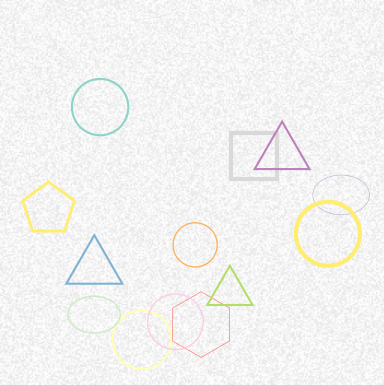[{"shape": "circle", "thickness": 1.5, "radius": 0.37, "center": [0.26, 0.722]}, {"shape": "circle", "thickness": 1.5, "radius": 0.38, "center": [0.369, 0.118]}, {"shape": "oval", "thickness": 0.5, "radius": 0.37, "center": [0.886, 0.494]}, {"shape": "hexagon", "thickness": 0.5, "radius": 0.43, "center": [0.522, 0.157]}, {"shape": "triangle", "thickness": 1.5, "radius": 0.42, "center": [0.245, 0.305]}, {"shape": "circle", "thickness": 1, "radius": 0.29, "center": [0.507, 0.364]}, {"shape": "triangle", "thickness": 1.5, "radius": 0.34, "center": [0.597, 0.242]}, {"shape": "circle", "thickness": 1, "radius": 0.36, "center": [0.456, 0.164]}, {"shape": "square", "thickness": 3, "radius": 0.3, "center": [0.661, 0.596]}, {"shape": "triangle", "thickness": 1.5, "radius": 0.41, "center": [0.733, 0.602]}, {"shape": "oval", "thickness": 1, "radius": 0.34, "center": [0.244, 0.183]}, {"shape": "pentagon", "thickness": 2, "radius": 0.35, "center": [0.126, 0.457]}, {"shape": "circle", "thickness": 3, "radius": 0.42, "center": [0.852, 0.393]}]